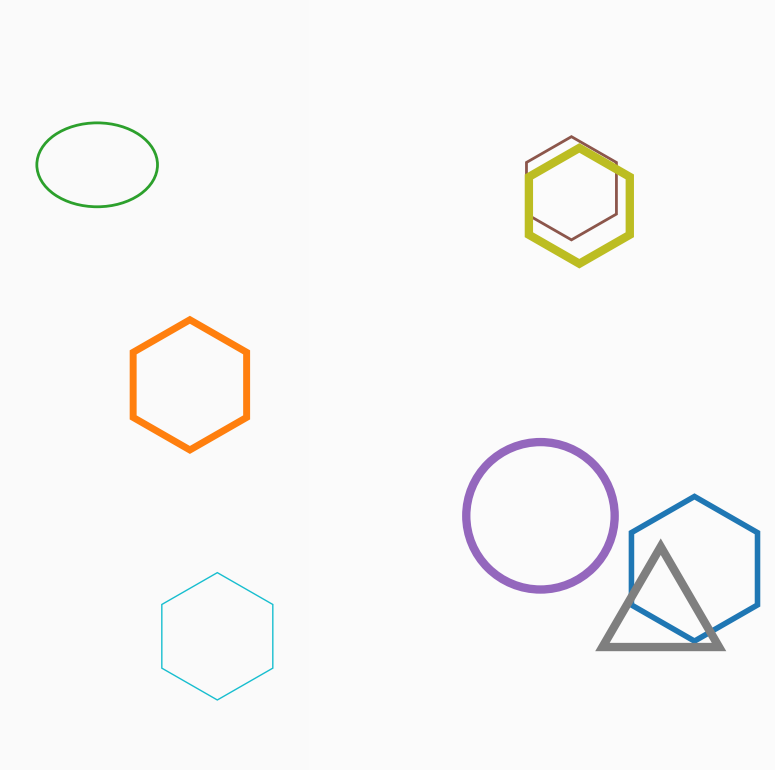[{"shape": "hexagon", "thickness": 2, "radius": 0.47, "center": [0.896, 0.261]}, {"shape": "hexagon", "thickness": 2.5, "radius": 0.42, "center": [0.245, 0.5]}, {"shape": "oval", "thickness": 1, "radius": 0.39, "center": [0.125, 0.786]}, {"shape": "circle", "thickness": 3, "radius": 0.48, "center": [0.697, 0.33]}, {"shape": "hexagon", "thickness": 1, "radius": 0.34, "center": [0.737, 0.755]}, {"shape": "triangle", "thickness": 3, "radius": 0.43, "center": [0.853, 0.203]}, {"shape": "hexagon", "thickness": 3, "radius": 0.38, "center": [0.748, 0.733]}, {"shape": "hexagon", "thickness": 0.5, "radius": 0.41, "center": [0.28, 0.174]}]